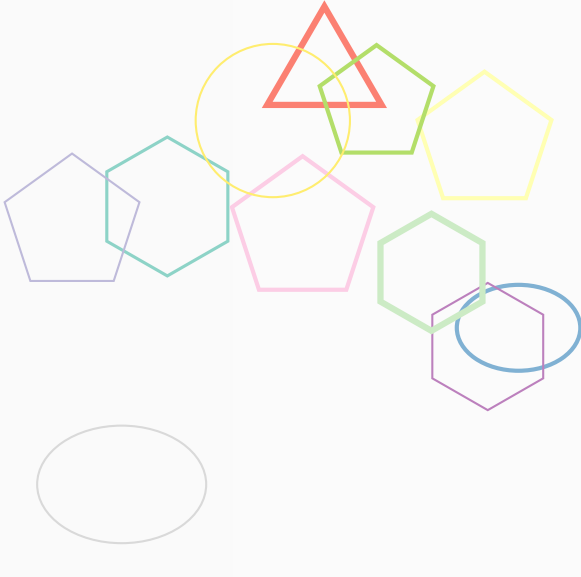[{"shape": "hexagon", "thickness": 1.5, "radius": 0.6, "center": [0.288, 0.642]}, {"shape": "pentagon", "thickness": 2, "radius": 0.61, "center": [0.834, 0.754]}, {"shape": "pentagon", "thickness": 1, "radius": 0.61, "center": [0.124, 0.611]}, {"shape": "triangle", "thickness": 3, "radius": 0.57, "center": [0.558, 0.874]}, {"shape": "oval", "thickness": 2, "radius": 0.53, "center": [0.892, 0.432]}, {"shape": "pentagon", "thickness": 2, "radius": 0.51, "center": [0.648, 0.818]}, {"shape": "pentagon", "thickness": 2, "radius": 0.64, "center": [0.521, 0.601]}, {"shape": "oval", "thickness": 1, "radius": 0.73, "center": [0.209, 0.16]}, {"shape": "hexagon", "thickness": 1, "radius": 0.55, "center": [0.839, 0.399]}, {"shape": "hexagon", "thickness": 3, "radius": 0.51, "center": [0.742, 0.528]}, {"shape": "circle", "thickness": 1, "radius": 0.66, "center": [0.469, 0.79]}]